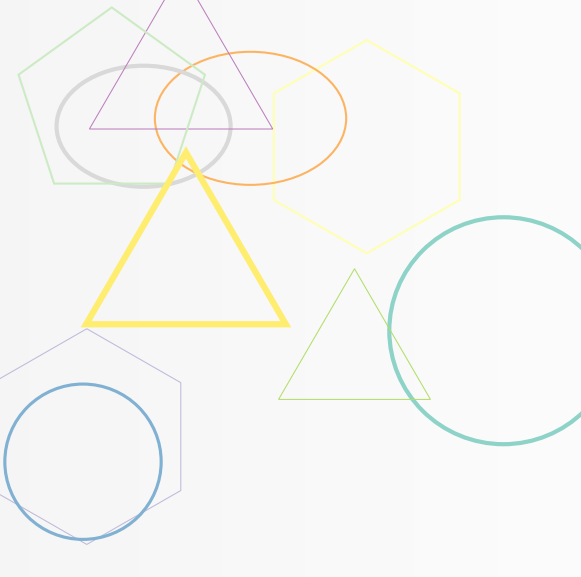[{"shape": "circle", "thickness": 2, "radius": 0.98, "center": [0.866, 0.426]}, {"shape": "hexagon", "thickness": 1, "radius": 0.92, "center": [0.631, 0.745]}, {"shape": "hexagon", "thickness": 0.5, "radius": 0.93, "center": [0.149, 0.243]}, {"shape": "circle", "thickness": 1.5, "radius": 0.67, "center": [0.143, 0.2]}, {"shape": "oval", "thickness": 1, "radius": 0.82, "center": [0.431, 0.794]}, {"shape": "triangle", "thickness": 0.5, "radius": 0.75, "center": [0.61, 0.383]}, {"shape": "oval", "thickness": 2, "radius": 0.75, "center": [0.247, 0.781]}, {"shape": "triangle", "thickness": 0.5, "radius": 0.91, "center": [0.312, 0.867]}, {"shape": "pentagon", "thickness": 1, "radius": 0.84, "center": [0.192, 0.818]}, {"shape": "triangle", "thickness": 3, "radius": 0.99, "center": [0.32, 0.537]}]